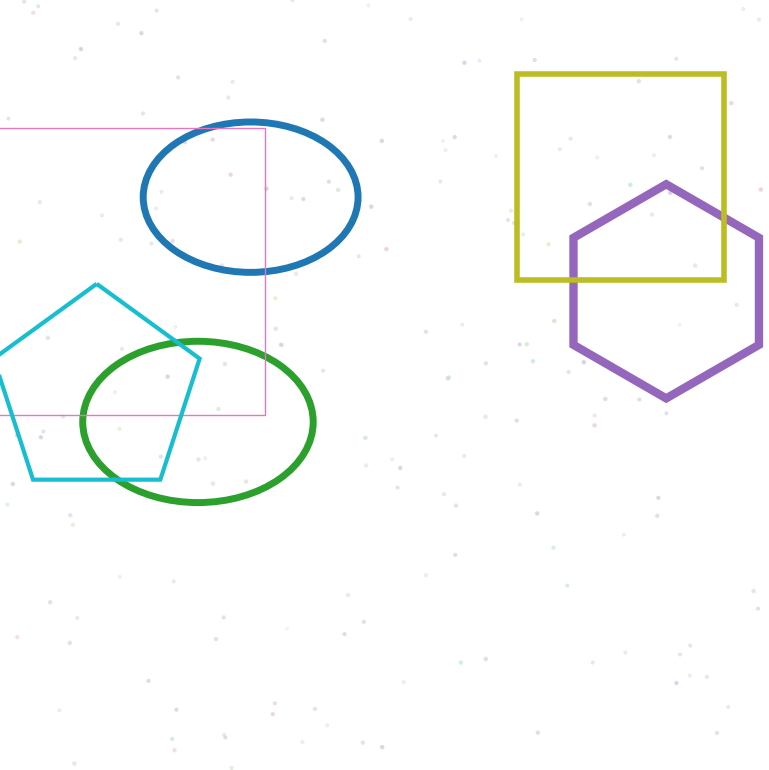[{"shape": "oval", "thickness": 2.5, "radius": 0.7, "center": [0.326, 0.744]}, {"shape": "oval", "thickness": 2.5, "radius": 0.75, "center": [0.257, 0.452]}, {"shape": "hexagon", "thickness": 3, "radius": 0.7, "center": [0.865, 0.622]}, {"shape": "square", "thickness": 0.5, "radius": 0.93, "center": [0.157, 0.647]}, {"shape": "square", "thickness": 2, "radius": 0.67, "center": [0.806, 0.77]}, {"shape": "pentagon", "thickness": 1.5, "radius": 0.7, "center": [0.126, 0.491]}]